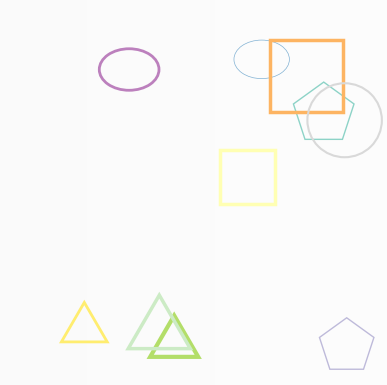[{"shape": "pentagon", "thickness": 1, "radius": 0.41, "center": [0.835, 0.705]}, {"shape": "square", "thickness": 2.5, "radius": 0.36, "center": [0.639, 0.541]}, {"shape": "pentagon", "thickness": 1, "radius": 0.37, "center": [0.895, 0.101]}, {"shape": "oval", "thickness": 0.5, "radius": 0.36, "center": [0.675, 0.846]}, {"shape": "square", "thickness": 2.5, "radius": 0.47, "center": [0.79, 0.803]}, {"shape": "triangle", "thickness": 3, "radius": 0.36, "center": [0.45, 0.109]}, {"shape": "circle", "thickness": 1.5, "radius": 0.48, "center": [0.889, 0.688]}, {"shape": "oval", "thickness": 2, "radius": 0.39, "center": [0.333, 0.819]}, {"shape": "triangle", "thickness": 2.5, "radius": 0.46, "center": [0.411, 0.141]}, {"shape": "triangle", "thickness": 2, "radius": 0.34, "center": [0.218, 0.146]}]